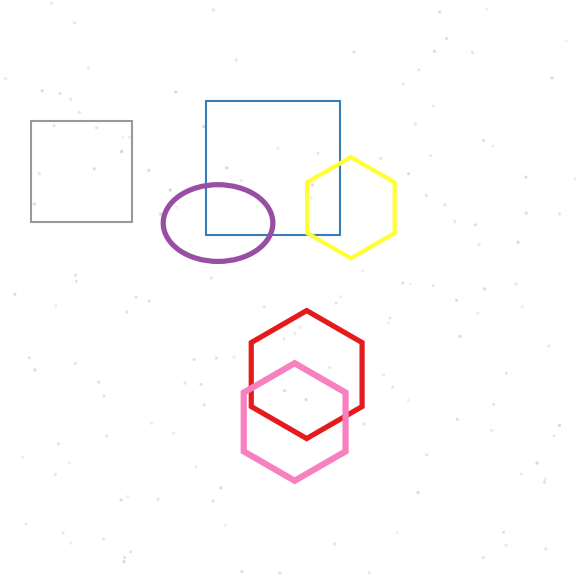[{"shape": "hexagon", "thickness": 2.5, "radius": 0.55, "center": [0.531, 0.351]}, {"shape": "square", "thickness": 1, "radius": 0.58, "center": [0.473, 0.708]}, {"shape": "oval", "thickness": 2.5, "radius": 0.47, "center": [0.378, 0.613]}, {"shape": "hexagon", "thickness": 2, "radius": 0.44, "center": [0.608, 0.639]}, {"shape": "hexagon", "thickness": 3, "radius": 0.51, "center": [0.51, 0.268]}, {"shape": "square", "thickness": 1, "radius": 0.44, "center": [0.141, 0.702]}]